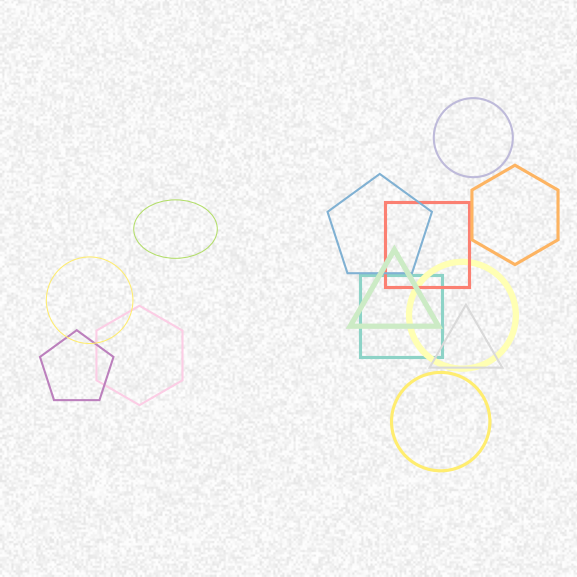[{"shape": "square", "thickness": 1.5, "radius": 0.36, "center": [0.694, 0.452]}, {"shape": "circle", "thickness": 3, "radius": 0.46, "center": [0.801, 0.453]}, {"shape": "circle", "thickness": 1, "radius": 0.34, "center": [0.82, 0.761]}, {"shape": "square", "thickness": 1.5, "radius": 0.37, "center": [0.739, 0.576]}, {"shape": "pentagon", "thickness": 1, "radius": 0.48, "center": [0.658, 0.603]}, {"shape": "hexagon", "thickness": 1.5, "radius": 0.43, "center": [0.892, 0.627]}, {"shape": "oval", "thickness": 0.5, "radius": 0.36, "center": [0.304, 0.602]}, {"shape": "hexagon", "thickness": 1, "radius": 0.43, "center": [0.241, 0.384]}, {"shape": "triangle", "thickness": 1, "radius": 0.36, "center": [0.807, 0.399]}, {"shape": "pentagon", "thickness": 1, "radius": 0.33, "center": [0.133, 0.36]}, {"shape": "triangle", "thickness": 2.5, "radius": 0.44, "center": [0.683, 0.478]}, {"shape": "circle", "thickness": 1.5, "radius": 0.43, "center": [0.763, 0.269]}, {"shape": "circle", "thickness": 0.5, "radius": 0.37, "center": [0.155, 0.479]}]